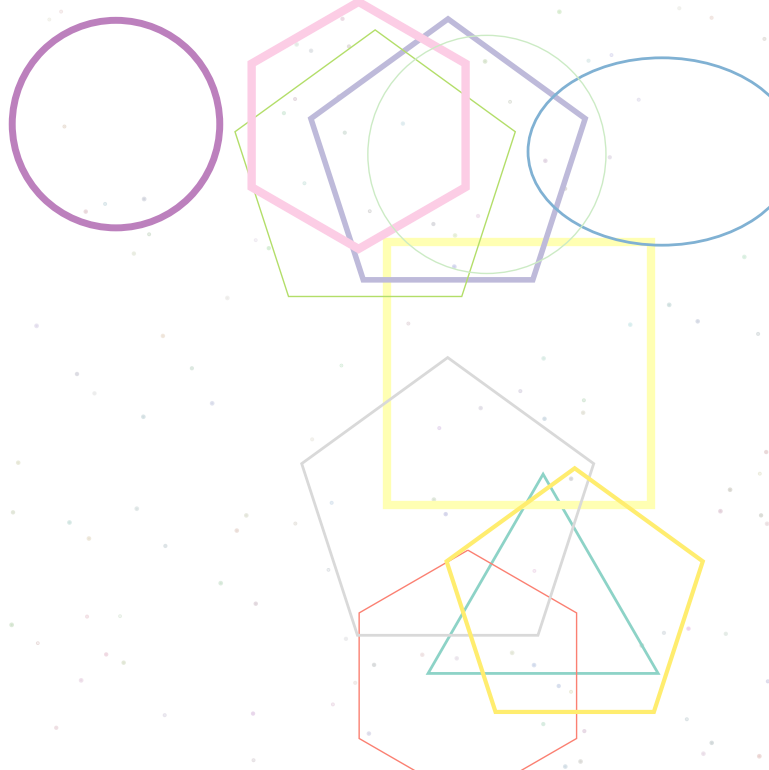[{"shape": "triangle", "thickness": 1, "radius": 0.86, "center": [0.705, 0.212]}, {"shape": "square", "thickness": 3, "radius": 0.86, "center": [0.674, 0.515]}, {"shape": "pentagon", "thickness": 2, "radius": 0.94, "center": [0.582, 0.788]}, {"shape": "hexagon", "thickness": 0.5, "radius": 0.82, "center": [0.608, 0.122]}, {"shape": "oval", "thickness": 1, "radius": 0.87, "center": [0.86, 0.803]}, {"shape": "pentagon", "thickness": 0.5, "radius": 0.96, "center": [0.487, 0.77]}, {"shape": "hexagon", "thickness": 3, "radius": 0.8, "center": [0.466, 0.837]}, {"shape": "pentagon", "thickness": 1, "radius": 1.0, "center": [0.581, 0.336]}, {"shape": "circle", "thickness": 2.5, "radius": 0.67, "center": [0.151, 0.839]}, {"shape": "circle", "thickness": 0.5, "radius": 0.77, "center": [0.632, 0.799]}, {"shape": "pentagon", "thickness": 1.5, "radius": 0.87, "center": [0.746, 0.217]}]